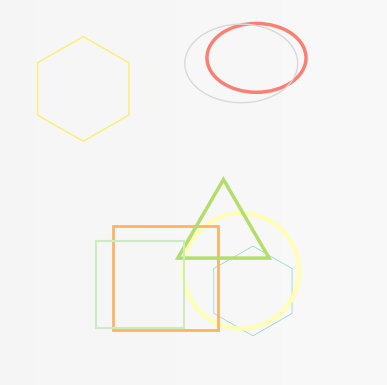[{"shape": "hexagon", "thickness": 0.5, "radius": 0.58, "center": [0.653, 0.244]}, {"shape": "circle", "thickness": 3, "radius": 0.75, "center": [0.622, 0.296]}, {"shape": "oval", "thickness": 2.5, "radius": 0.64, "center": [0.662, 0.85]}, {"shape": "square", "thickness": 2, "radius": 0.68, "center": [0.428, 0.279]}, {"shape": "triangle", "thickness": 2.5, "radius": 0.68, "center": [0.577, 0.398]}, {"shape": "oval", "thickness": 1, "radius": 0.73, "center": [0.623, 0.835]}, {"shape": "square", "thickness": 1.5, "radius": 0.57, "center": [0.362, 0.261]}, {"shape": "hexagon", "thickness": 1, "radius": 0.68, "center": [0.215, 0.769]}]